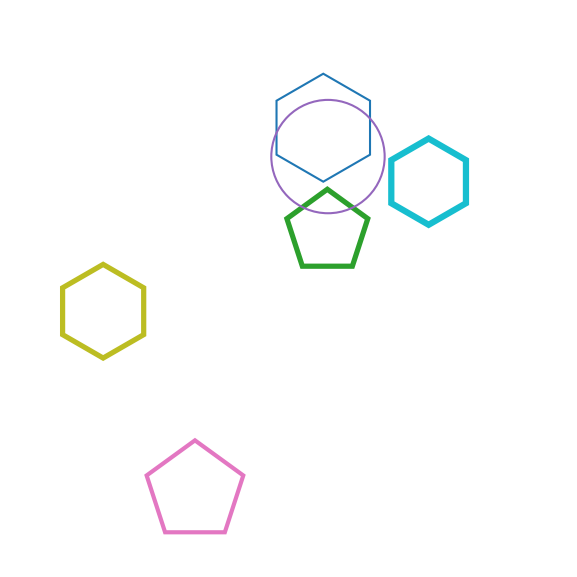[{"shape": "hexagon", "thickness": 1, "radius": 0.47, "center": [0.56, 0.778]}, {"shape": "pentagon", "thickness": 2.5, "radius": 0.37, "center": [0.567, 0.598]}, {"shape": "circle", "thickness": 1, "radius": 0.49, "center": [0.568, 0.728]}, {"shape": "pentagon", "thickness": 2, "radius": 0.44, "center": [0.338, 0.149]}, {"shape": "hexagon", "thickness": 2.5, "radius": 0.41, "center": [0.179, 0.46]}, {"shape": "hexagon", "thickness": 3, "radius": 0.37, "center": [0.742, 0.685]}]